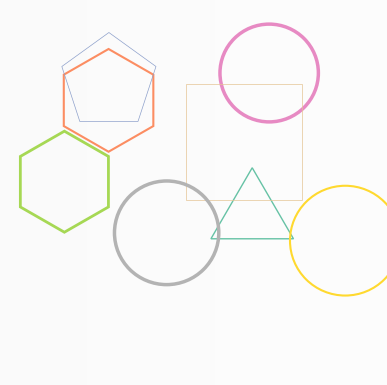[{"shape": "triangle", "thickness": 1, "radius": 0.61, "center": [0.651, 0.441]}, {"shape": "hexagon", "thickness": 1.5, "radius": 0.67, "center": [0.28, 0.739]}, {"shape": "pentagon", "thickness": 0.5, "radius": 0.64, "center": [0.281, 0.788]}, {"shape": "circle", "thickness": 2.5, "radius": 0.63, "center": [0.695, 0.81]}, {"shape": "hexagon", "thickness": 2, "radius": 0.66, "center": [0.166, 0.528]}, {"shape": "circle", "thickness": 1.5, "radius": 0.71, "center": [0.891, 0.375]}, {"shape": "square", "thickness": 0.5, "radius": 0.75, "center": [0.629, 0.631]}, {"shape": "circle", "thickness": 2.5, "radius": 0.67, "center": [0.43, 0.395]}]